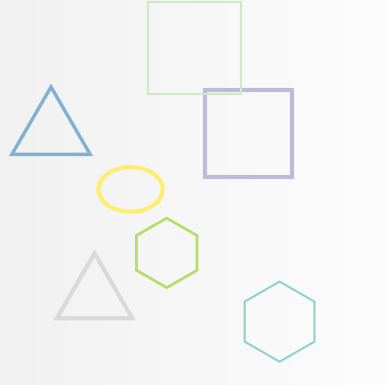[{"shape": "hexagon", "thickness": 1.5, "radius": 0.52, "center": [0.721, 0.165]}, {"shape": "square", "thickness": 3, "radius": 0.56, "center": [0.64, 0.653]}, {"shape": "triangle", "thickness": 2.5, "radius": 0.58, "center": [0.132, 0.657]}, {"shape": "hexagon", "thickness": 2, "radius": 0.45, "center": [0.43, 0.343]}, {"shape": "triangle", "thickness": 3, "radius": 0.56, "center": [0.244, 0.23]}, {"shape": "square", "thickness": 1.5, "radius": 0.6, "center": [0.502, 0.874]}, {"shape": "oval", "thickness": 3, "radius": 0.41, "center": [0.337, 0.508]}]